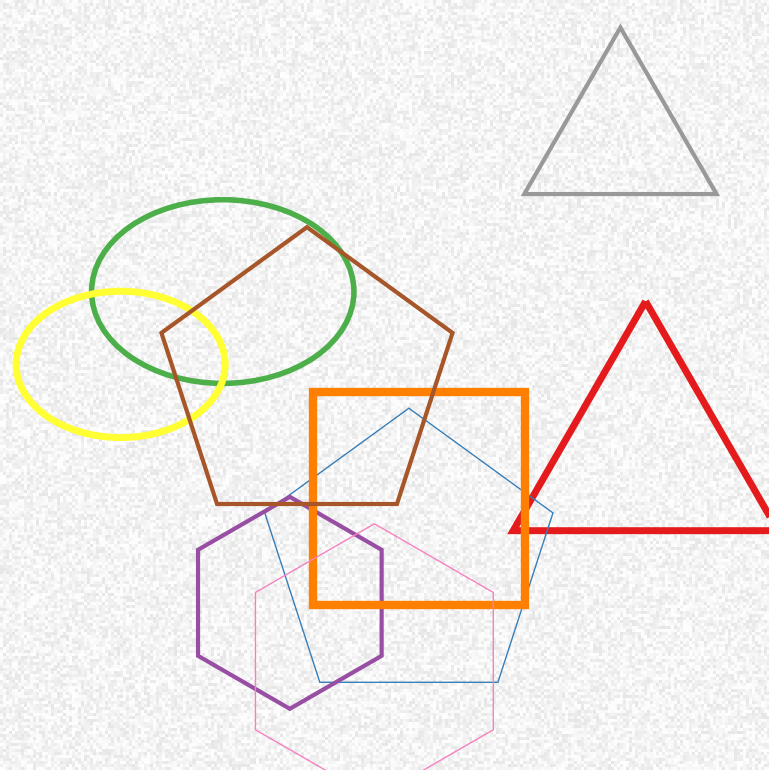[{"shape": "triangle", "thickness": 2.5, "radius": 0.99, "center": [0.838, 0.41]}, {"shape": "pentagon", "thickness": 0.5, "radius": 0.98, "center": [0.531, 0.273]}, {"shape": "oval", "thickness": 2, "radius": 0.85, "center": [0.289, 0.621]}, {"shape": "hexagon", "thickness": 1.5, "radius": 0.69, "center": [0.376, 0.217]}, {"shape": "square", "thickness": 3, "radius": 0.69, "center": [0.544, 0.353]}, {"shape": "oval", "thickness": 2.5, "radius": 0.68, "center": [0.157, 0.527]}, {"shape": "pentagon", "thickness": 1.5, "radius": 0.99, "center": [0.399, 0.506]}, {"shape": "hexagon", "thickness": 0.5, "radius": 0.89, "center": [0.486, 0.141]}, {"shape": "triangle", "thickness": 1.5, "radius": 0.72, "center": [0.806, 0.82]}]